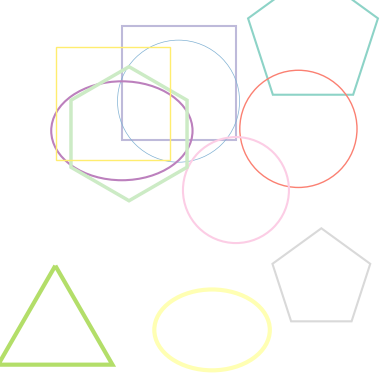[{"shape": "pentagon", "thickness": 1.5, "radius": 0.89, "center": [0.813, 0.897]}, {"shape": "oval", "thickness": 3, "radius": 0.75, "center": [0.551, 0.143]}, {"shape": "square", "thickness": 1.5, "radius": 0.74, "center": [0.465, 0.784]}, {"shape": "circle", "thickness": 1, "radius": 0.76, "center": [0.775, 0.665]}, {"shape": "circle", "thickness": 0.5, "radius": 0.79, "center": [0.464, 0.737]}, {"shape": "triangle", "thickness": 3, "radius": 0.86, "center": [0.144, 0.138]}, {"shape": "circle", "thickness": 1.5, "radius": 0.69, "center": [0.613, 0.506]}, {"shape": "pentagon", "thickness": 1.5, "radius": 0.67, "center": [0.835, 0.273]}, {"shape": "oval", "thickness": 1.5, "radius": 0.92, "center": [0.317, 0.66]}, {"shape": "hexagon", "thickness": 2.5, "radius": 0.87, "center": [0.335, 0.653]}, {"shape": "square", "thickness": 1, "radius": 0.74, "center": [0.294, 0.73]}]